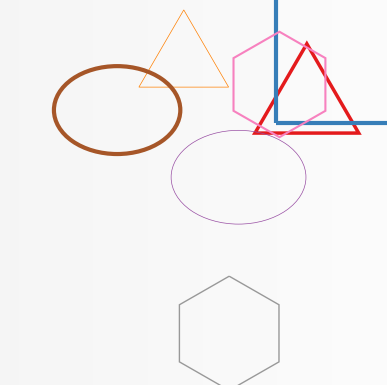[{"shape": "triangle", "thickness": 2.5, "radius": 0.77, "center": [0.792, 0.732]}, {"shape": "square", "thickness": 3, "radius": 0.9, "center": [0.894, 0.861]}, {"shape": "oval", "thickness": 0.5, "radius": 0.87, "center": [0.616, 0.54]}, {"shape": "triangle", "thickness": 0.5, "radius": 0.67, "center": [0.474, 0.841]}, {"shape": "oval", "thickness": 3, "radius": 0.82, "center": [0.302, 0.714]}, {"shape": "hexagon", "thickness": 1.5, "radius": 0.68, "center": [0.721, 0.781]}, {"shape": "hexagon", "thickness": 1, "radius": 0.74, "center": [0.591, 0.134]}]